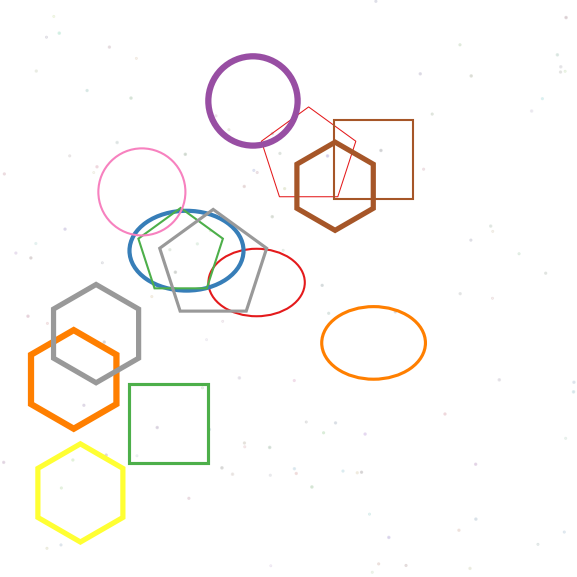[{"shape": "pentagon", "thickness": 0.5, "radius": 0.43, "center": [0.534, 0.728]}, {"shape": "oval", "thickness": 1, "radius": 0.42, "center": [0.444, 0.51]}, {"shape": "oval", "thickness": 2, "radius": 0.49, "center": [0.323, 0.565]}, {"shape": "pentagon", "thickness": 1, "radius": 0.38, "center": [0.313, 0.562]}, {"shape": "square", "thickness": 1.5, "radius": 0.34, "center": [0.292, 0.265]}, {"shape": "circle", "thickness": 3, "radius": 0.39, "center": [0.438, 0.824]}, {"shape": "hexagon", "thickness": 3, "radius": 0.43, "center": [0.128, 0.342]}, {"shape": "oval", "thickness": 1.5, "radius": 0.45, "center": [0.647, 0.405]}, {"shape": "hexagon", "thickness": 2.5, "radius": 0.42, "center": [0.139, 0.146]}, {"shape": "hexagon", "thickness": 2.5, "radius": 0.38, "center": [0.58, 0.677]}, {"shape": "square", "thickness": 1, "radius": 0.34, "center": [0.647, 0.723]}, {"shape": "circle", "thickness": 1, "radius": 0.38, "center": [0.246, 0.667]}, {"shape": "hexagon", "thickness": 2.5, "radius": 0.43, "center": [0.166, 0.421]}, {"shape": "pentagon", "thickness": 1.5, "radius": 0.49, "center": [0.369, 0.539]}]